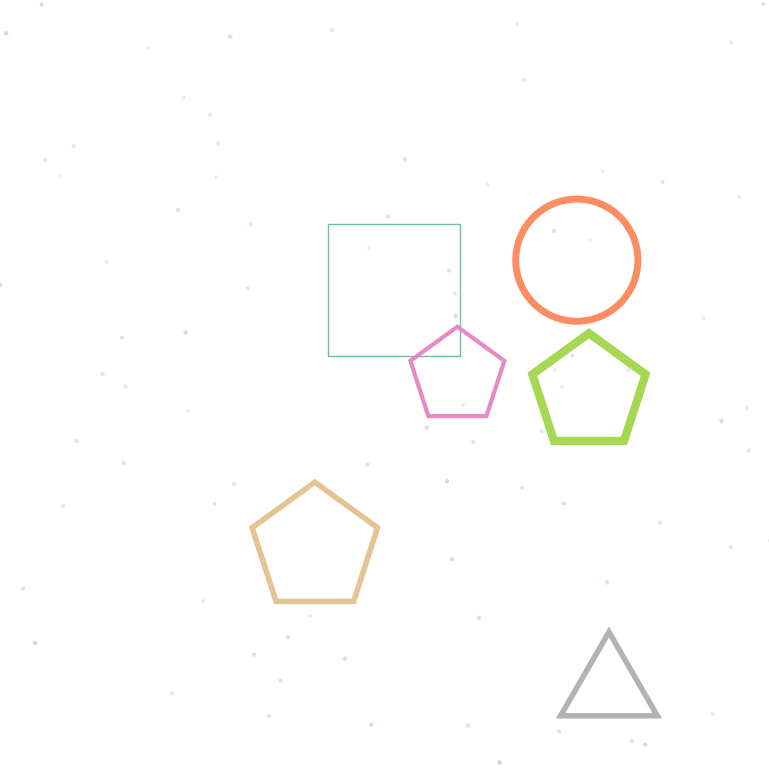[{"shape": "square", "thickness": 0.5, "radius": 0.43, "center": [0.511, 0.623]}, {"shape": "circle", "thickness": 2.5, "radius": 0.4, "center": [0.749, 0.662]}, {"shape": "pentagon", "thickness": 1.5, "radius": 0.32, "center": [0.594, 0.512]}, {"shape": "pentagon", "thickness": 3, "radius": 0.39, "center": [0.765, 0.49]}, {"shape": "pentagon", "thickness": 2, "radius": 0.43, "center": [0.409, 0.288]}, {"shape": "triangle", "thickness": 2, "radius": 0.36, "center": [0.791, 0.107]}]